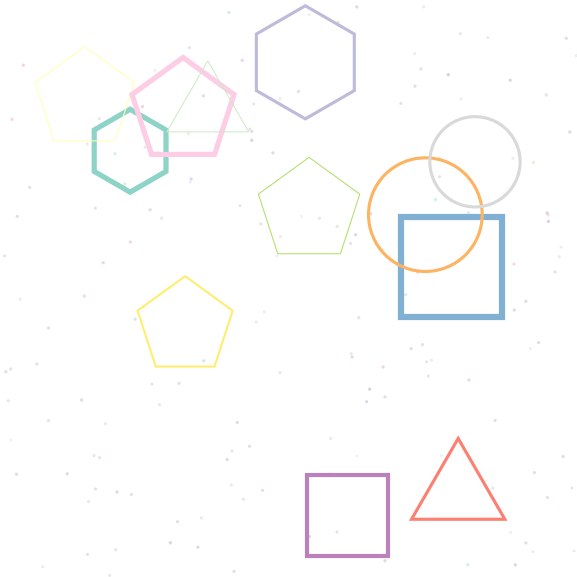[{"shape": "hexagon", "thickness": 2.5, "radius": 0.36, "center": [0.225, 0.738]}, {"shape": "pentagon", "thickness": 0.5, "radius": 0.45, "center": [0.147, 0.828]}, {"shape": "hexagon", "thickness": 1.5, "radius": 0.49, "center": [0.529, 0.891]}, {"shape": "triangle", "thickness": 1.5, "radius": 0.47, "center": [0.793, 0.147]}, {"shape": "square", "thickness": 3, "radius": 0.43, "center": [0.782, 0.537]}, {"shape": "circle", "thickness": 1.5, "radius": 0.49, "center": [0.737, 0.627]}, {"shape": "pentagon", "thickness": 0.5, "radius": 0.46, "center": [0.535, 0.634]}, {"shape": "pentagon", "thickness": 2.5, "radius": 0.46, "center": [0.317, 0.807]}, {"shape": "circle", "thickness": 1.5, "radius": 0.39, "center": [0.822, 0.719]}, {"shape": "square", "thickness": 2, "radius": 0.35, "center": [0.602, 0.107]}, {"shape": "triangle", "thickness": 0.5, "radius": 0.41, "center": [0.36, 0.812]}, {"shape": "pentagon", "thickness": 1, "radius": 0.43, "center": [0.321, 0.434]}]